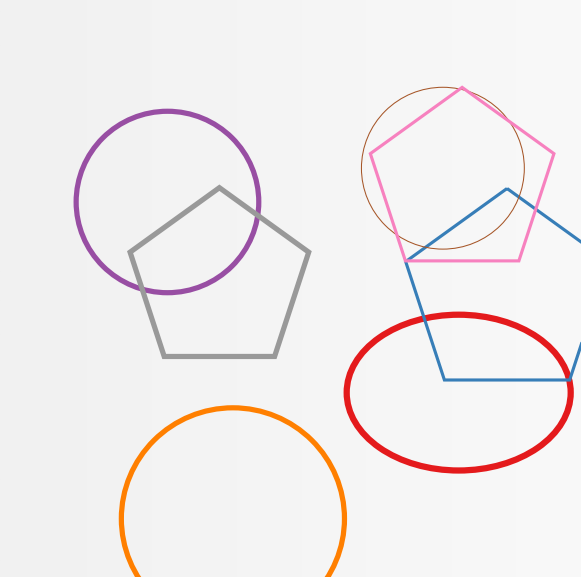[{"shape": "oval", "thickness": 3, "radius": 0.96, "center": [0.789, 0.319]}, {"shape": "pentagon", "thickness": 1.5, "radius": 0.92, "center": [0.872, 0.489]}, {"shape": "circle", "thickness": 2.5, "radius": 0.79, "center": [0.288, 0.649]}, {"shape": "circle", "thickness": 2.5, "radius": 0.96, "center": [0.401, 0.101]}, {"shape": "circle", "thickness": 0.5, "radius": 0.7, "center": [0.762, 0.708]}, {"shape": "pentagon", "thickness": 1.5, "radius": 0.83, "center": [0.795, 0.682]}, {"shape": "pentagon", "thickness": 2.5, "radius": 0.81, "center": [0.377, 0.513]}]